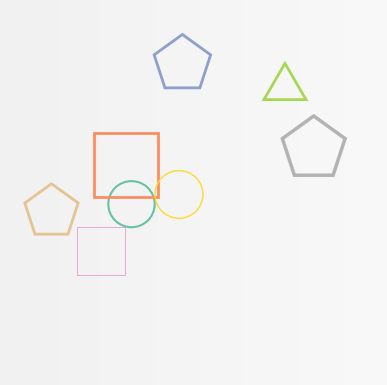[{"shape": "circle", "thickness": 1.5, "radius": 0.3, "center": [0.339, 0.47]}, {"shape": "square", "thickness": 2, "radius": 0.42, "center": [0.325, 0.572]}, {"shape": "pentagon", "thickness": 2, "radius": 0.38, "center": [0.471, 0.834]}, {"shape": "square", "thickness": 0.5, "radius": 0.31, "center": [0.26, 0.349]}, {"shape": "triangle", "thickness": 2, "radius": 0.31, "center": [0.735, 0.773]}, {"shape": "circle", "thickness": 1, "radius": 0.31, "center": [0.462, 0.495]}, {"shape": "pentagon", "thickness": 2, "radius": 0.36, "center": [0.133, 0.45]}, {"shape": "pentagon", "thickness": 2.5, "radius": 0.43, "center": [0.81, 0.614]}]